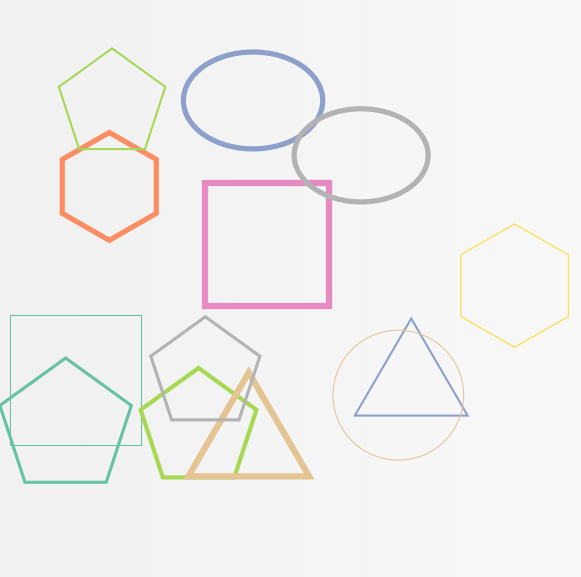[{"shape": "pentagon", "thickness": 1.5, "radius": 0.59, "center": [0.113, 0.26]}, {"shape": "square", "thickness": 0.5, "radius": 0.56, "center": [0.129, 0.341]}, {"shape": "hexagon", "thickness": 2.5, "radius": 0.47, "center": [0.188, 0.676]}, {"shape": "triangle", "thickness": 1, "radius": 0.56, "center": [0.707, 0.336]}, {"shape": "oval", "thickness": 2.5, "radius": 0.6, "center": [0.435, 0.825]}, {"shape": "square", "thickness": 3, "radius": 0.53, "center": [0.46, 0.576]}, {"shape": "pentagon", "thickness": 1, "radius": 0.48, "center": [0.193, 0.819]}, {"shape": "pentagon", "thickness": 2, "radius": 0.52, "center": [0.342, 0.257]}, {"shape": "hexagon", "thickness": 0.5, "radius": 0.53, "center": [0.885, 0.505]}, {"shape": "triangle", "thickness": 3, "radius": 0.6, "center": [0.428, 0.234]}, {"shape": "circle", "thickness": 0.5, "radius": 0.56, "center": [0.685, 0.315]}, {"shape": "pentagon", "thickness": 1.5, "radius": 0.49, "center": [0.353, 0.352]}, {"shape": "oval", "thickness": 2.5, "radius": 0.58, "center": [0.621, 0.73]}]